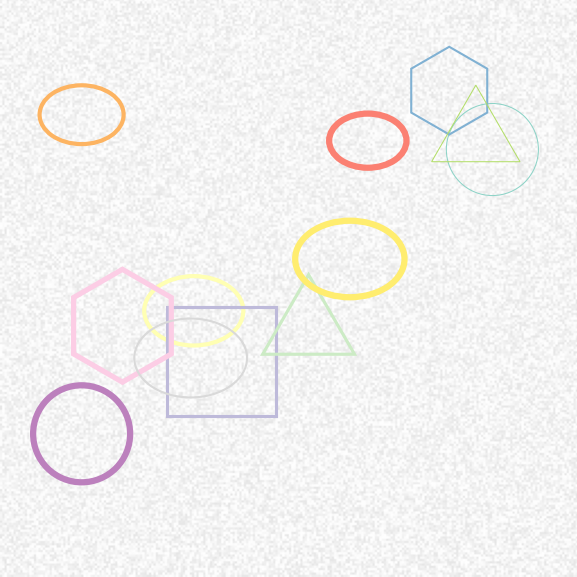[{"shape": "circle", "thickness": 0.5, "radius": 0.4, "center": [0.853, 0.74]}, {"shape": "oval", "thickness": 2, "radius": 0.43, "center": [0.336, 0.461]}, {"shape": "square", "thickness": 1.5, "radius": 0.47, "center": [0.384, 0.373]}, {"shape": "oval", "thickness": 3, "radius": 0.33, "center": [0.637, 0.756]}, {"shape": "hexagon", "thickness": 1, "radius": 0.38, "center": [0.778, 0.842]}, {"shape": "oval", "thickness": 2, "radius": 0.36, "center": [0.141, 0.801]}, {"shape": "triangle", "thickness": 0.5, "radius": 0.44, "center": [0.824, 0.763]}, {"shape": "hexagon", "thickness": 2.5, "radius": 0.49, "center": [0.212, 0.435]}, {"shape": "oval", "thickness": 1, "radius": 0.49, "center": [0.33, 0.379]}, {"shape": "circle", "thickness": 3, "radius": 0.42, "center": [0.141, 0.248]}, {"shape": "triangle", "thickness": 1.5, "radius": 0.46, "center": [0.534, 0.432]}, {"shape": "oval", "thickness": 3, "radius": 0.47, "center": [0.606, 0.551]}]